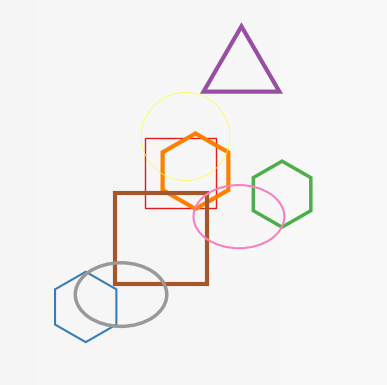[{"shape": "square", "thickness": 1, "radius": 0.46, "center": [0.466, 0.551]}, {"shape": "hexagon", "thickness": 1.5, "radius": 0.46, "center": [0.221, 0.203]}, {"shape": "hexagon", "thickness": 2.5, "radius": 0.43, "center": [0.728, 0.496]}, {"shape": "triangle", "thickness": 3, "radius": 0.57, "center": [0.623, 0.819]}, {"shape": "hexagon", "thickness": 3, "radius": 0.49, "center": [0.504, 0.555]}, {"shape": "circle", "thickness": 0.5, "radius": 0.57, "center": [0.479, 0.645]}, {"shape": "square", "thickness": 3, "radius": 0.59, "center": [0.416, 0.38]}, {"shape": "oval", "thickness": 1.5, "radius": 0.59, "center": [0.617, 0.437]}, {"shape": "oval", "thickness": 2.5, "radius": 0.59, "center": [0.312, 0.235]}]